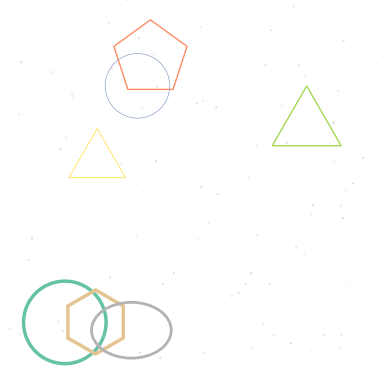[{"shape": "circle", "thickness": 2.5, "radius": 0.54, "center": [0.168, 0.163]}, {"shape": "pentagon", "thickness": 1, "radius": 0.5, "center": [0.391, 0.849]}, {"shape": "circle", "thickness": 0.5, "radius": 0.42, "center": [0.357, 0.777]}, {"shape": "triangle", "thickness": 1, "radius": 0.52, "center": [0.797, 0.673]}, {"shape": "triangle", "thickness": 0.5, "radius": 0.43, "center": [0.253, 0.581]}, {"shape": "hexagon", "thickness": 2.5, "radius": 0.42, "center": [0.248, 0.164]}, {"shape": "oval", "thickness": 2, "radius": 0.52, "center": [0.341, 0.142]}]